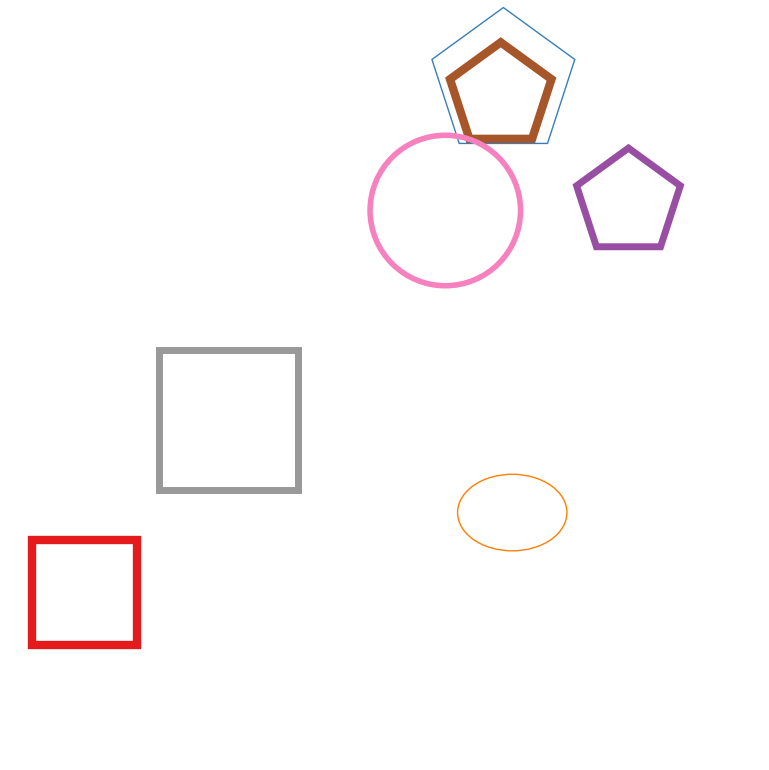[{"shape": "square", "thickness": 3, "radius": 0.34, "center": [0.11, 0.231]}, {"shape": "pentagon", "thickness": 0.5, "radius": 0.49, "center": [0.654, 0.893]}, {"shape": "pentagon", "thickness": 2.5, "radius": 0.35, "center": [0.816, 0.737]}, {"shape": "oval", "thickness": 0.5, "radius": 0.36, "center": [0.665, 0.334]}, {"shape": "pentagon", "thickness": 3, "radius": 0.35, "center": [0.65, 0.876]}, {"shape": "circle", "thickness": 2, "radius": 0.49, "center": [0.578, 0.727]}, {"shape": "square", "thickness": 2.5, "radius": 0.45, "center": [0.297, 0.455]}]